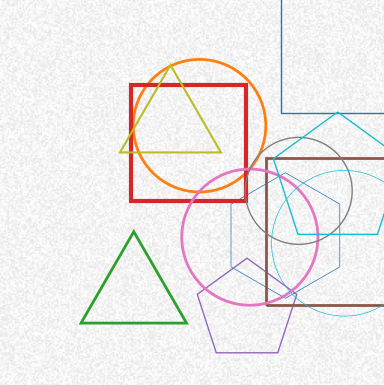[{"shape": "hexagon", "thickness": 0.5, "radius": 0.82, "center": [0.741, 0.388]}, {"shape": "square", "thickness": 1, "radius": 0.75, "center": [0.88, 0.855]}, {"shape": "circle", "thickness": 2, "radius": 0.86, "center": [0.518, 0.674]}, {"shape": "triangle", "thickness": 2, "radius": 0.79, "center": [0.348, 0.24]}, {"shape": "square", "thickness": 3, "radius": 0.75, "center": [0.49, 0.629]}, {"shape": "pentagon", "thickness": 1, "radius": 0.68, "center": [0.642, 0.194]}, {"shape": "square", "thickness": 2, "radius": 0.95, "center": [0.882, 0.398]}, {"shape": "circle", "thickness": 2, "radius": 0.88, "center": [0.649, 0.384]}, {"shape": "circle", "thickness": 1, "radius": 0.69, "center": [0.776, 0.504]}, {"shape": "triangle", "thickness": 1.5, "radius": 0.76, "center": [0.443, 0.68]}, {"shape": "pentagon", "thickness": 1, "radius": 0.88, "center": [0.877, 0.533]}, {"shape": "circle", "thickness": 0.5, "radius": 0.95, "center": [0.895, 0.368]}]